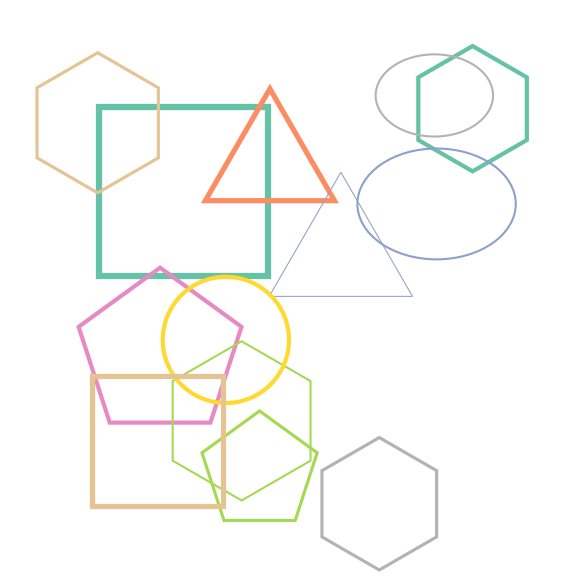[{"shape": "hexagon", "thickness": 2, "radius": 0.54, "center": [0.818, 0.811]}, {"shape": "square", "thickness": 3, "radius": 0.73, "center": [0.318, 0.668]}, {"shape": "triangle", "thickness": 2.5, "radius": 0.65, "center": [0.467, 0.716]}, {"shape": "triangle", "thickness": 0.5, "radius": 0.72, "center": [0.59, 0.558]}, {"shape": "oval", "thickness": 1, "radius": 0.69, "center": [0.756, 0.646]}, {"shape": "pentagon", "thickness": 2, "radius": 0.74, "center": [0.277, 0.387]}, {"shape": "pentagon", "thickness": 1.5, "radius": 0.52, "center": [0.449, 0.183]}, {"shape": "hexagon", "thickness": 1, "radius": 0.69, "center": [0.418, 0.27]}, {"shape": "circle", "thickness": 2, "radius": 0.55, "center": [0.391, 0.411]}, {"shape": "hexagon", "thickness": 1.5, "radius": 0.61, "center": [0.169, 0.786]}, {"shape": "square", "thickness": 2.5, "radius": 0.57, "center": [0.273, 0.236]}, {"shape": "oval", "thickness": 1, "radius": 0.51, "center": [0.752, 0.834]}, {"shape": "hexagon", "thickness": 1.5, "radius": 0.57, "center": [0.657, 0.127]}]